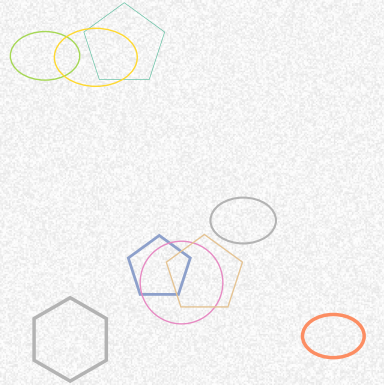[{"shape": "pentagon", "thickness": 0.5, "radius": 0.55, "center": [0.323, 0.883]}, {"shape": "oval", "thickness": 2.5, "radius": 0.4, "center": [0.866, 0.127]}, {"shape": "pentagon", "thickness": 2, "radius": 0.42, "center": [0.414, 0.304]}, {"shape": "circle", "thickness": 1, "radius": 0.54, "center": [0.471, 0.266]}, {"shape": "oval", "thickness": 1, "radius": 0.45, "center": [0.117, 0.855]}, {"shape": "oval", "thickness": 1, "radius": 0.54, "center": [0.249, 0.851]}, {"shape": "pentagon", "thickness": 1, "radius": 0.52, "center": [0.531, 0.287]}, {"shape": "oval", "thickness": 1.5, "radius": 0.43, "center": [0.632, 0.427]}, {"shape": "hexagon", "thickness": 2.5, "radius": 0.54, "center": [0.182, 0.118]}]